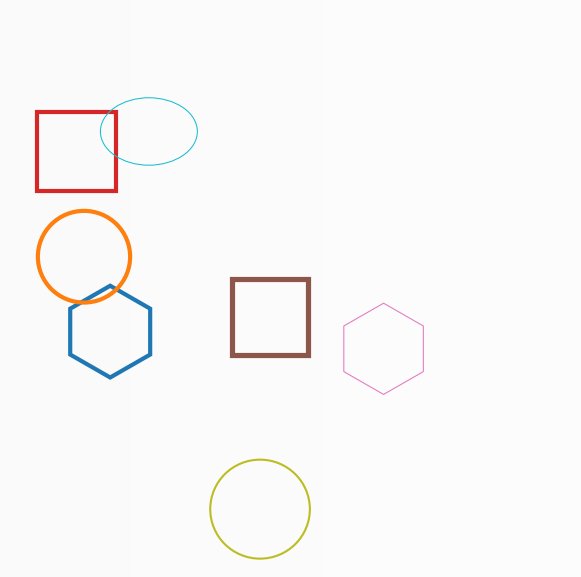[{"shape": "hexagon", "thickness": 2, "radius": 0.4, "center": [0.19, 0.425]}, {"shape": "circle", "thickness": 2, "radius": 0.4, "center": [0.145, 0.555]}, {"shape": "square", "thickness": 2, "radius": 0.34, "center": [0.131, 0.737]}, {"shape": "square", "thickness": 2.5, "radius": 0.33, "center": [0.465, 0.45]}, {"shape": "hexagon", "thickness": 0.5, "radius": 0.39, "center": [0.66, 0.395]}, {"shape": "circle", "thickness": 1, "radius": 0.43, "center": [0.447, 0.117]}, {"shape": "oval", "thickness": 0.5, "radius": 0.42, "center": [0.256, 0.771]}]